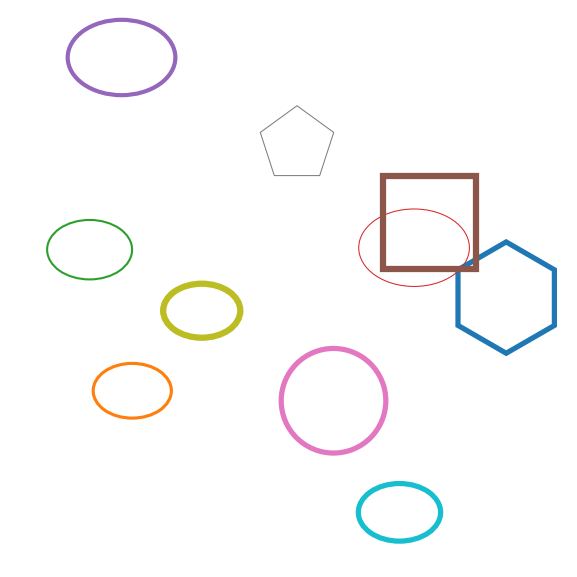[{"shape": "hexagon", "thickness": 2.5, "radius": 0.48, "center": [0.877, 0.484]}, {"shape": "oval", "thickness": 1.5, "radius": 0.34, "center": [0.229, 0.323]}, {"shape": "oval", "thickness": 1, "radius": 0.37, "center": [0.155, 0.567]}, {"shape": "oval", "thickness": 0.5, "radius": 0.48, "center": [0.717, 0.57]}, {"shape": "oval", "thickness": 2, "radius": 0.47, "center": [0.21, 0.9]}, {"shape": "square", "thickness": 3, "radius": 0.4, "center": [0.744, 0.614]}, {"shape": "circle", "thickness": 2.5, "radius": 0.45, "center": [0.578, 0.305]}, {"shape": "pentagon", "thickness": 0.5, "radius": 0.33, "center": [0.514, 0.749]}, {"shape": "oval", "thickness": 3, "radius": 0.33, "center": [0.349, 0.461]}, {"shape": "oval", "thickness": 2.5, "radius": 0.36, "center": [0.692, 0.112]}]